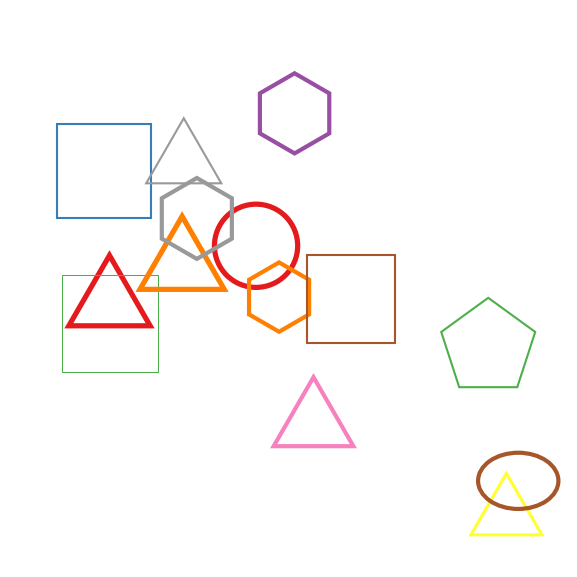[{"shape": "triangle", "thickness": 2.5, "radius": 0.41, "center": [0.19, 0.476]}, {"shape": "circle", "thickness": 2.5, "radius": 0.36, "center": [0.443, 0.574]}, {"shape": "square", "thickness": 1, "radius": 0.41, "center": [0.18, 0.703]}, {"shape": "square", "thickness": 0.5, "radius": 0.42, "center": [0.19, 0.439]}, {"shape": "pentagon", "thickness": 1, "radius": 0.43, "center": [0.845, 0.398]}, {"shape": "hexagon", "thickness": 2, "radius": 0.35, "center": [0.51, 0.803]}, {"shape": "triangle", "thickness": 2.5, "radius": 0.42, "center": [0.315, 0.54]}, {"shape": "hexagon", "thickness": 2, "radius": 0.3, "center": [0.483, 0.485]}, {"shape": "triangle", "thickness": 1.5, "radius": 0.35, "center": [0.877, 0.108]}, {"shape": "oval", "thickness": 2, "radius": 0.35, "center": [0.897, 0.167]}, {"shape": "square", "thickness": 1, "radius": 0.38, "center": [0.608, 0.481]}, {"shape": "triangle", "thickness": 2, "radius": 0.4, "center": [0.543, 0.266]}, {"shape": "triangle", "thickness": 1, "radius": 0.38, "center": [0.318, 0.719]}, {"shape": "hexagon", "thickness": 2, "radius": 0.35, "center": [0.341, 0.621]}]